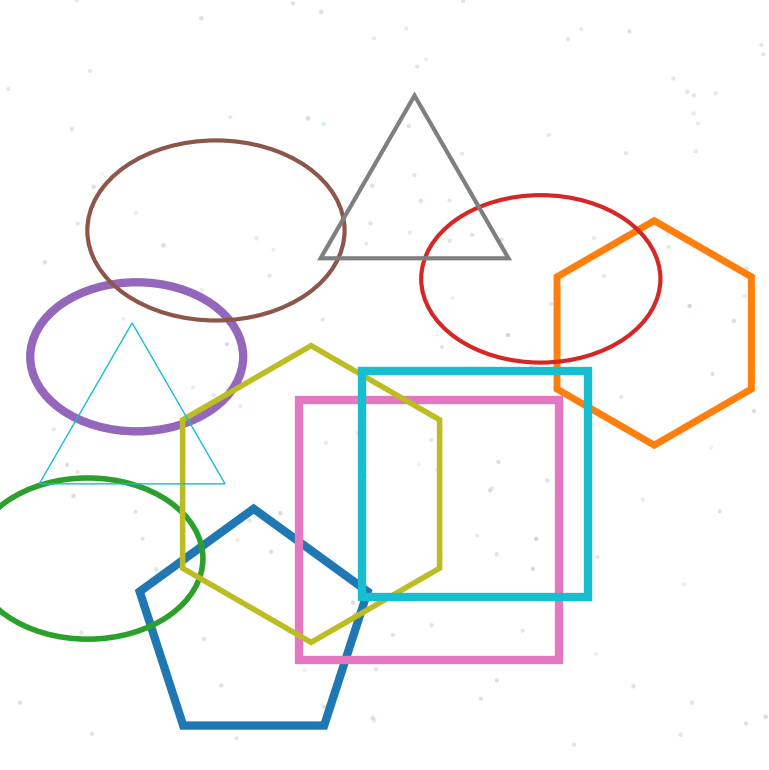[{"shape": "pentagon", "thickness": 3, "radius": 0.78, "center": [0.329, 0.184]}, {"shape": "hexagon", "thickness": 2.5, "radius": 0.73, "center": [0.85, 0.568]}, {"shape": "oval", "thickness": 2, "radius": 0.75, "center": [0.114, 0.275]}, {"shape": "oval", "thickness": 1.5, "radius": 0.78, "center": [0.702, 0.638]}, {"shape": "oval", "thickness": 3, "radius": 0.69, "center": [0.178, 0.537]}, {"shape": "oval", "thickness": 1.5, "radius": 0.84, "center": [0.28, 0.701]}, {"shape": "square", "thickness": 3, "radius": 0.84, "center": [0.558, 0.312]}, {"shape": "triangle", "thickness": 1.5, "radius": 0.7, "center": [0.538, 0.735]}, {"shape": "hexagon", "thickness": 2, "radius": 0.96, "center": [0.404, 0.358]}, {"shape": "triangle", "thickness": 0.5, "radius": 0.7, "center": [0.172, 0.441]}, {"shape": "square", "thickness": 3, "radius": 0.73, "center": [0.617, 0.372]}]